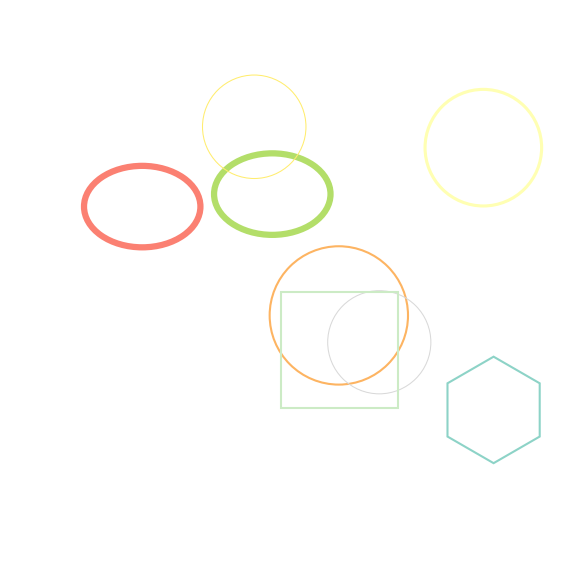[{"shape": "hexagon", "thickness": 1, "radius": 0.46, "center": [0.855, 0.289]}, {"shape": "circle", "thickness": 1.5, "radius": 0.5, "center": [0.837, 0.743]}, {"shape": "oval", "thickness": 3, "radius": 0.5, "center": [0.246, 0.641]}, {"shape": "circle", "thickness": 1, "radius": 0.6, "center": [0.587, 0.453]}, {"shape": "oval", "thickness": 3, "radius": 0.5, "center": [0.471, 0.663]}, {"shape": "circle", "thickness": 0.5, "radius": 0.45, "center": [0.657, 0.406]}, {"shape": "square", "thickness": 1, "radius": 0.51, "center": [0.588, 0.393]}, {"shape": "circle", "thickness": 0.5, "radius": 0.45, "center": [0.44, 0.78]}]